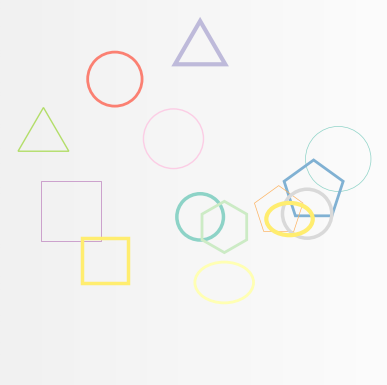[{"shape": "circle", "thickness": 0.5, "radius": 0.42, "center": [0.873, 0.587]}, {"shape": "circle", "thickness": 2.5, "radius": 0.3, "center": [0.517, 0.437]}, {"shape": "oval", "thickness": 2, "radius": 0.38, "center": [0.579, 0.266]}, {"shape": "triangle", "thickness": 3, "radius": 0.37, "center": [0.516, 0.87]}, {"shape": "circle", "thickness": 2, "radius": 0.35, "center": [0.296, 0.795]}, {"shape": "pentagon", "thickness": 2, "radius": 0.4, "center": [0.809, 0.504]}, {"shape": "pentagon", "thickness": 0.5, "radius": 0.33, "center": [0.719, 0.452]}, {"shape": "triangle", "thickness": 1, "radius": 0.38, "center": [0.112, 0.645]}, {"shape": "circle", "thickness": 1, "radius": 0.39, "center": [0.448, 0.64]}, {"shape": "circle", "thickness": 2.5, "radius": 0.32, "center": [0.793, 0.445]}, {"shape": "square", "thickness": 0.5, "radius": 0.39, "center": [0.183, 0.452]}, {"shape": "hexagon", "thickness": 2, "radius": 0.33, "center": [0.579, 0.411]}, {"shape": "square", "thickness": 2.5, "radius": 0.29, "center": [0.271, 0.324]}, {"shape": "oval", "thickness": 3, "radius": 0.3, "center": [0.747, 0.431]}]